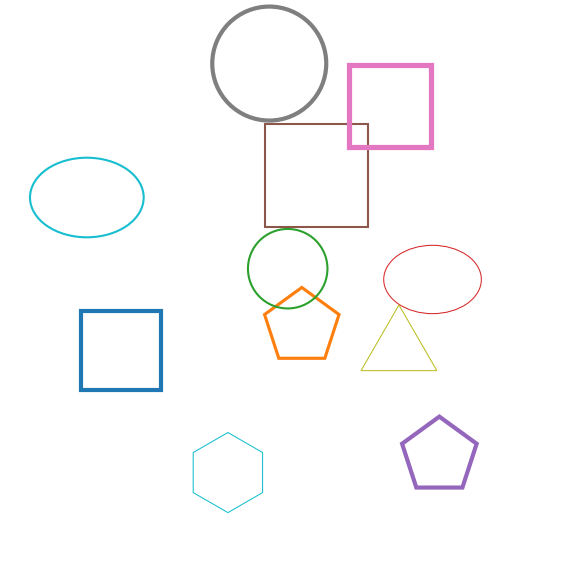[{"shape": "square", "thickness": 2, "radius": 0.34, "center": [0.21, 0.392]}, {"shape": "pentagon", "thickness": 1.5, "radius": 0.34, "center": [0.523, 0.434]}, {"shape": "circle", "thickness": 1, "radius": 0.34, "center": [0.498, 0.534]}, {"shape": "oval", "thickness": 0.5, "radius": 0.42, "center": [0.749, 0.515]}, {"shape": "pentagon", "thickness": 2, "radius": 0.34, "center": [0.761, 0.21]}, {"shape": "square", "thickness": 1, "radius": 0.45, "center": [0.547, 0.695]}, {"shape": "square", "thickness": 2.5, "radius": 0.35, "center": [0.675, 0.815]}, {"shape": "circle", "thickness": 2, "radius": 0.49, "center": [0.466, 0.889]}, {"shape": "triangle", "thickness": 0.5, "radius": 0.38, "center": [0.691, 0.395]}, {"shape": "oval", "thickness": 1, "radius": 0.49, "center": [0.15, 0.657]}, {"shape": "hexagon", "thickness": 0.5, "radius": 0.35, "center": [0.395, 0.181]}]